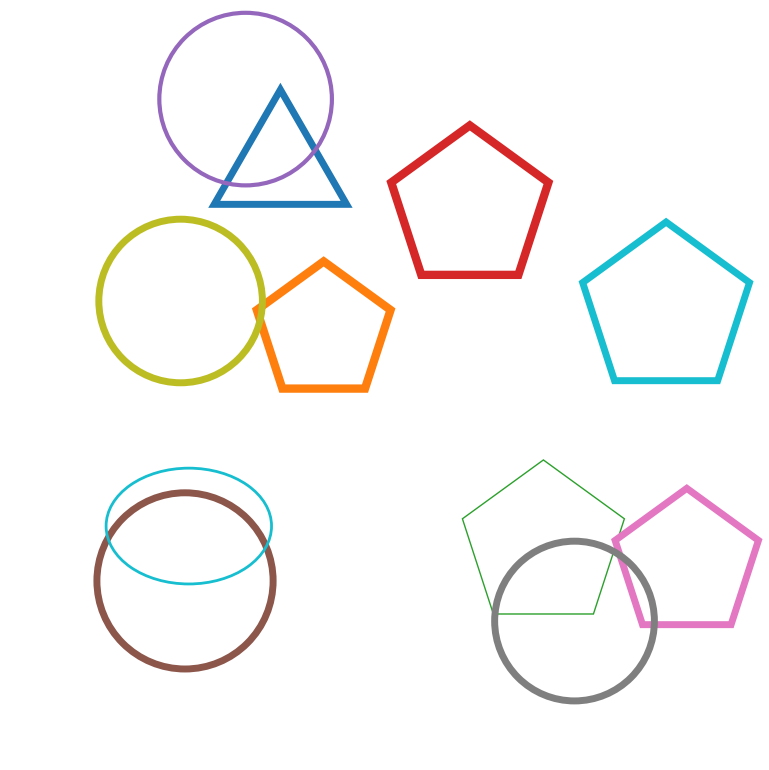[{"shape": "triangle", "thickness": 2.5, "radius": 0.5, "center": [0.364, 0.784]}, {"shape": "pentagon", "thickness": 3, "radius": 0.46, "center": [0.42, 0.569]}, {"shape": "pentagon", "thickness": 0.5, "radius": 0.55, "center": [0.706, 0.292]}, {"shape": "pentagon", "thickness": 3, "radius": 0.54, "center": [0.61, 0.73]}, {"shape": "circle", "thickness": 1.5, "radius": 0.56, "center": [0.319, 0.871]}, {"shape": "circle", "thickness": 2.5, "radius": 0.57, "center": [0.24, 0.246]}, {"shape": "pentagon", "thickness": 2.5, "radius": 0.49, "center": [0.892, 0.268]}, {"shape": "circle", "thickness": 2.5, "radius": 0.52, "center": [0.746, 0.193]}, {"shape": "circle", "thickness": 2.5, "radius": 0.53, "center": [0.235, 0.609]}, {"shape": "pentagon", "thickness": 2.5, "radius": 0.57, "center": [0.865, 0.598]}, {"shape": "oval", "thickness": 1, "radius": 0.54, "center": [0.245, 0.317]}]